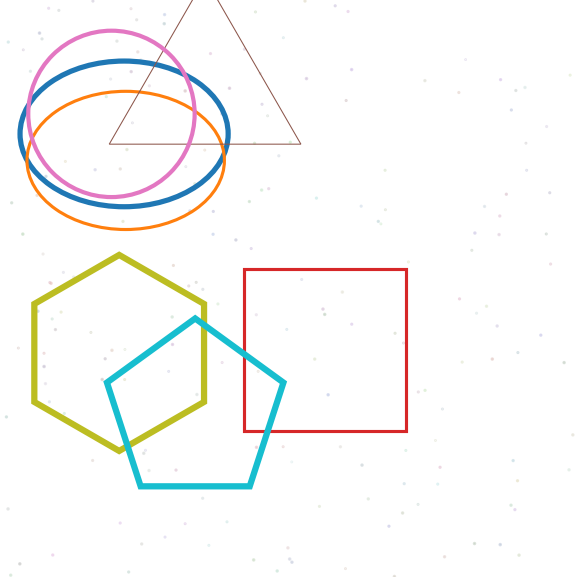[{"shape": "oval", "thickness": 2.5, "radius": 0.9, "center": [0.215, 0.767]}, {"shape": "oval", "thickness": 1.5, "radius": 0.85, "center": [0.218, 0.721]}, {"shape": "square", "thickness": 1.5, "radius": 0.7, "center": [0.563, 0.393]}, {"shape": "triangle", "thickness": 0.5, "radius": 0.96, "center": [0.355, 0.845]}, {"shape": "circle", "thickness": 2, "radius": 0.72, "center": [0.193, 0.802]}, {"shape": "hexagon", "thickness": 3, "radius": 0.85, "center": [0.206, 0.388]}, {"shape": "pentagon", "thickness": 3, "radius": 0.8, "center": [0.338, 0.287]}]